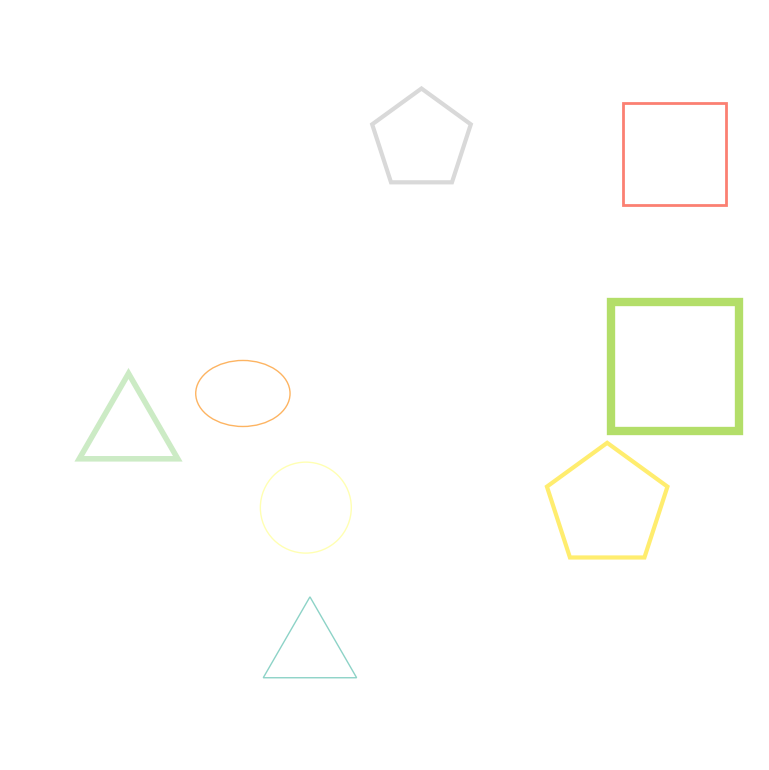[{"shape": "triangle", "thickness": 0.5, "radius": 0.35, "center": [0.403, 0.155]}, {"shape": "circle", "thickness": 0.5, "radius": 0.3, "center": [0.397, 0.341]}, {"shape": "square", "thickness": 1, "radius": 0.33, "center": [0.876, 0.8]}, {"shape": "oval", "thickness": 0.5, "radius": 0.31, "center": [0.315, 0.489]}, {"shape": "square", "thickness": 3, "radius": 0.42, "center": [0.877, 0.524]}, {"shape": "pentagon", "thickness": 1.5, "radius": 0.34, "center": [0.547, 0.818]}, {"shape": "triangle", "thickness": 2, "radius": 0.37, "center": [0.167, 0.441]}, {"shape": "pentagon", "thickness": 1.5, "radius": 0.41, "center": [0.789, 0.343]}]